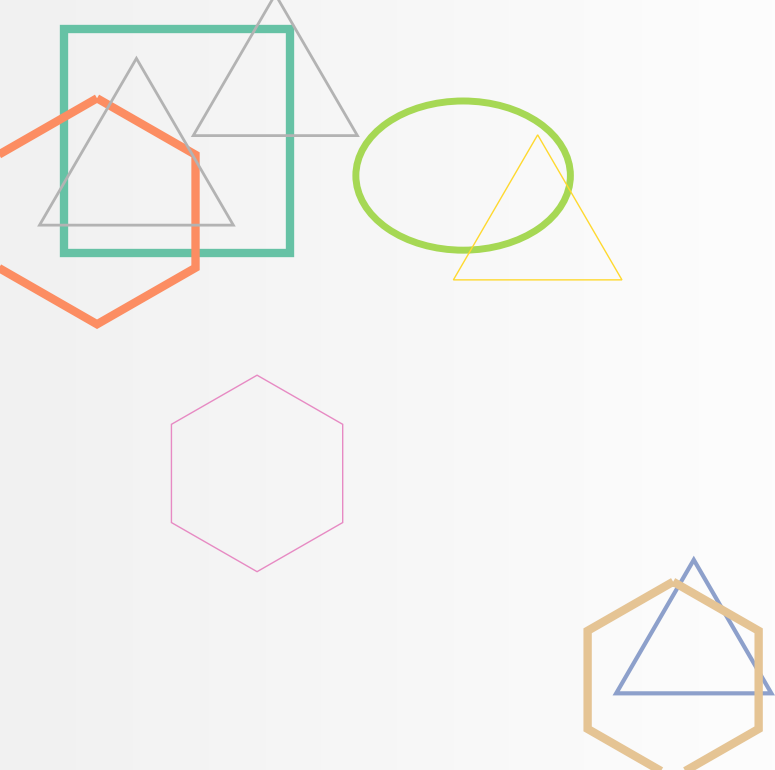[{"shape": "square", "thickness": 3, "radius": 0.73, "center": [0.228, 0.817]}, {"shape": "hexagon", "thickness": 3, "radius": 0.73, "center": [0.125, 0.726]}, {"shape": "triangle", "thickness": 1.5, "radius": 0.58, "center": [0.895, 0.157]}, {"shape": "hexagon", "thickness": 0.5, "radius": 0.64, "center": [0.332, 0.385]}, {"shape": "oval", "thickness": 2.5, "radius": 0.69, "center": [0.598, 0.772]}, {"shape": "triangle", "thickness": 0.5, "radius": 0.63, "center": [0.694, 0.699]}, {"shape": "hexagon", "thickness": 3, "radius": 0.64, "center": [0.869, 0.117]}, {"shape": "triangle", "thickness": 1, "radius": 0.61, "center": [0.355, 0.885]}, {"shape": "triangle", "thickness": 1, "radius": 0.72, "center": [0.176, 0.78]}]